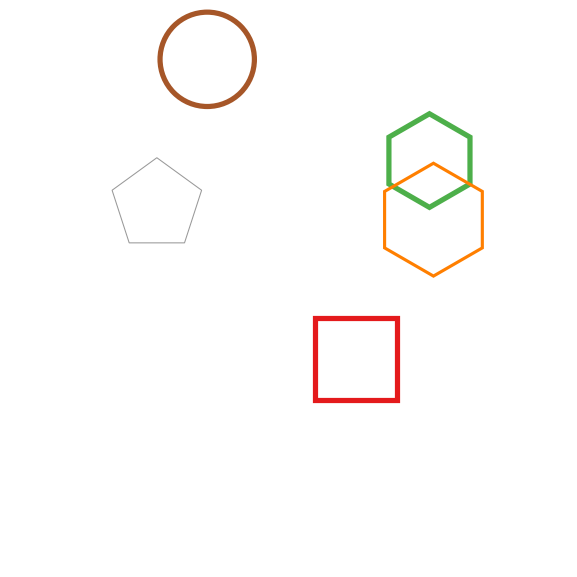[{"shape": "square", "thickness": 2.5, "radius": 0.36, "center": [0.617, 0.378]}, {"shape": "hexagon", "thickness": 2.5, "radius": 0.41, "center": [0.744, 0.721]}, {"shape": "hexagon", "thickness": 1.5, "radius": 0.49, "center": [0.751, 0.619]}, {"shape": "circle", "thickness": 2.5, "radius": 0.41, "center": [0.359, 0.896]}, {"shape": "pentagon", "thickness": 0.5, "radius": 0.41, "center": [0.272, 0.645]}]